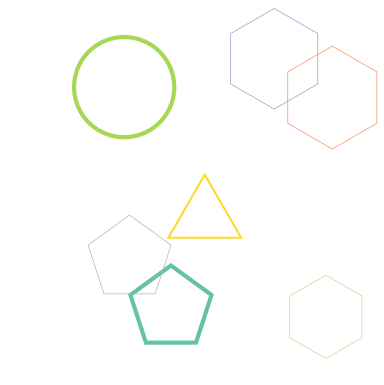[{"shape": "pentagon", "thickness": 3, "radius": 0.55, "center": [0.444, 0.2]}, {"shape": "hexagon", "thickness": 0.5, "radius": 0.67, "center": [0.863, 0.747]}, {"shape": "hexagon", "thickness": 0.5, "radius": 0.65, "center": [0.712, 0.847]}, {"shape": "circle", "thickness": 3, "radius": 0.65, "center": [0.323, 0.774]}, {"shape": "triangle", "thickness": 1.5, "radius": 0.55, "center": [0.532, 0.437]}, {"shape": "hexagon", "thickness": 0.5, "radius": 0.54, "center": [0.846, 0.177]}, {"shape": "pentagon", "thickness": 0.5, "radius": 0.57, "center": [0.337, 0.328]}]